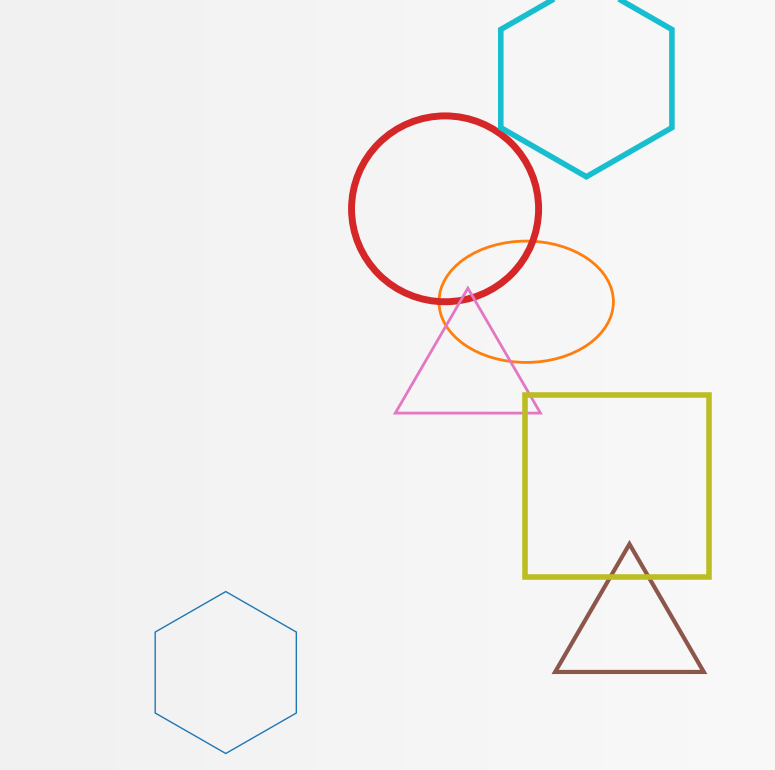[{"shape": "hexagon", "thickness": 0.5, "radius": 0.53, "center": [0.291, 0.127]}, {"shape": "oval", "thickness": 1, "radius": 0.56, "center": [0.679, 0.608]}, {"shape": "circle", "thickness": 2.5, "radius": 0.6, "center": [0.574, 0.729]}, {"shape": "triangle", "thickness": 1.5, "radius": 0.55, "center": [0.812, 0.183]}, {"shape": "triangle", "thickness": 1, "radius": 0.54, "center": [0.604, 0.518]}, {"shape": "square", "thickness": 2, "radius": 0.59, "center": [0.796, 0.369]}, {"shape": "hexagon", "thickness": 2, "radius": 0.64, "center": [0.757, 0.898]}]